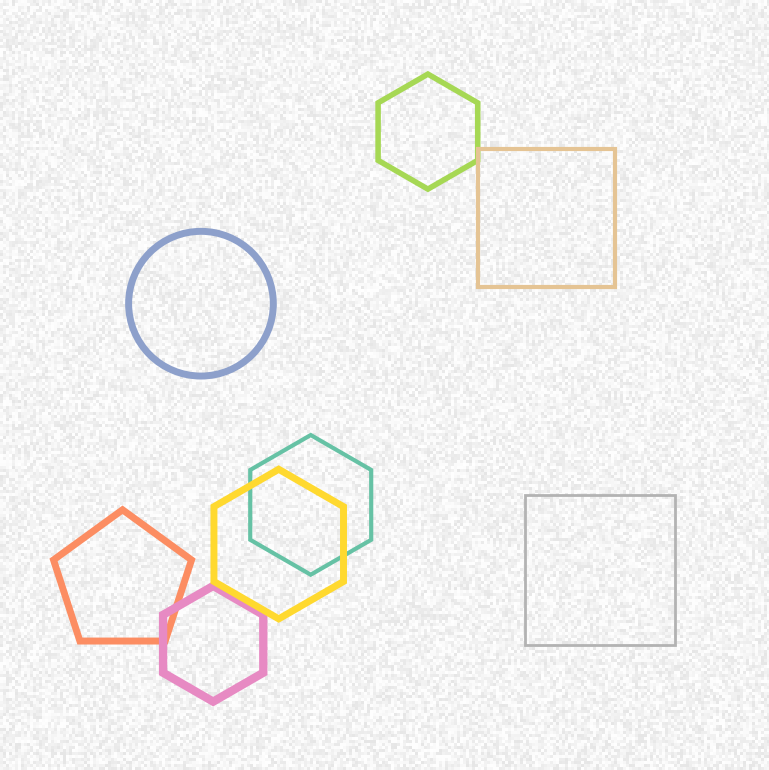[{"shape": "hexagon", "thickness": 1.5, "radius": 0.45, "center": [0.404, 0.344]}, {"shape": "pentagon", "thickness": 2.5, "radius": 0.47, "center": [0.159, 0.244]}, {"shape": "circle", "thickness": 2.5, "radius": 0.47, "center": [0.261, 0.606]}, {"shape": "hexagon", "thickness": 3, "radius": 0.38, "center": [0.277, 0.164]}, {"shape": "hexagon", "thickness": 2, "radius": 0.37, "center": [0.556, 0.829]}, {"shape": "hexagon", "thickness": 2.5, "radius": 0.49, "center": [0.362, 0.293]}, {"shape": "square", "thickness": 1.5, "radius": 0.45, "center": [0.71, 0.717]}, {"shape": "square", "thickness": 1, "radius": 0.49, "center": [0.779, 0.26]}]